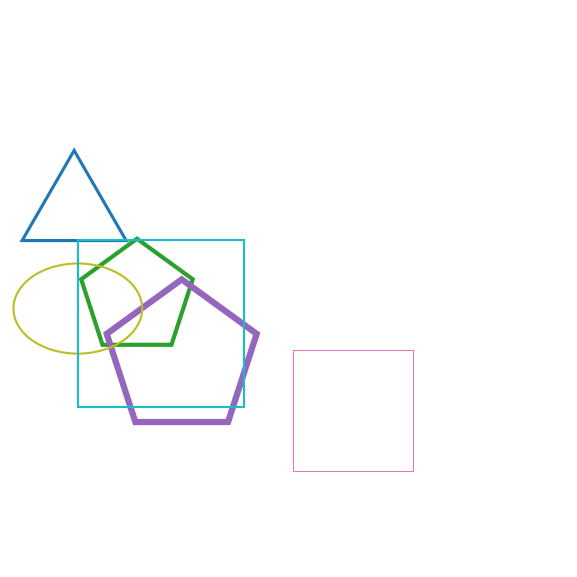[{"shape": "triangle", "thickness": 1.5, "radius": 0.52, "center": [0.128, 0.635]}, {"shape": "pentagon", "thickness": 2, "radius": 0.51, "center": [0.237, 0.484]}, {"shape": "pentagon", "thickness": 3, "radius": 0.68, "center": [0.315, 0.379]}, {"shape": "square", "thickness": 0.5, "radius": 0.52, "center": [0.611, 0.289]}, {"shape": "oval", "thickness": 1, "radius": 0.56, "center": [0.135, 0.465]}, {"shape": "square", "thickness": 1, "radius": 0.72, "center": [0.279, 0.439]}]